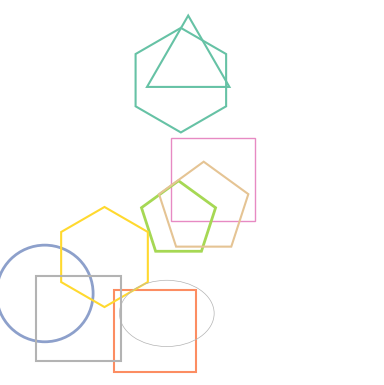[{"shape": "triangle", "thickness": 1.5, "radius": 0.62, "center": [0.489, 0.836]}, {"shape": "hexagon", "thickness": 1.5, "radius": 0.68, "center": [0.47, 0.792]}, {"shape": "square", "thickness": 1.5, "radius": 0.53, "center": [0.402, 0.139]}, {"shape": "circle", "thickness": 2, "radius": 0.63, "center": [0.116, 0.238]}, {"shape": "square", "thickness": 1, "radius": 0.54, "center": [0.553, 0.534]}, {"shape": "pentagon", "thickness": 2, "radius": 0.51, "center": [0.464, 0.429]}, {"shape": "hexagon", "thickness": 1.5, "radius": 0.65, "center": [0.271, 0.332]}, {"shape": "pentagon", "thickness": 1.5, "radius": 0.61, "center": [0.529, 0.458]}, {"shape": "square", "thickness": 1.5, "radius": 0.55, "center": [0.204, 0.172]}, {"shape": "oval", "thickness": 0.5, "radius": 0.61, "center": [0.433, 0.186]}]